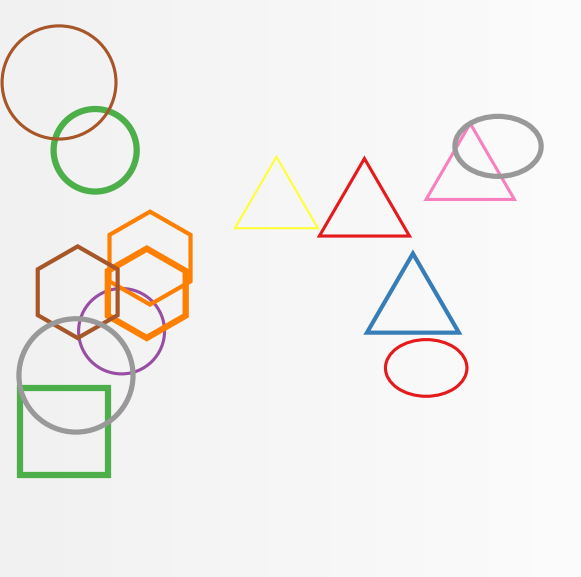[{"shape": "oval", "thickness": 1.5, "radius": 0.35, "center": [0.733, 0.362]}, {"shape": "triangle", "thickness": 1.5, "radius": 0.45, "center": [0.627, 0.635]}, {"shape": "triangle", "thickness": 2, "radius": 0.46, "center": [0.71, 0.469]}, {"shape": "circle", "thickness": 3, "radius": 0.36, "center": [0.164, 0.739]}, {"shape": "square", "thickness": 3, "radius": 0.38, "center": [0.111, 0.253]}, {"shape": "circle", "thickness": 1.5, "radius": 0.37, "center": [0.209, 0.426]}, {"shape": "hexagon", "thickness": 3, "radius": 0.39, "center": [0.252, 0.491]}, {"shape": "hexagon", "thickness": 2, "radius": 0.4, "center": [0.258, 0.552]}, {"shape": "triangle", "thickness": 1, "radius": 0.41, "center": [0.476, 0.645]}, {"shape": "circle", "thickness": 1.5, "radius": 0.49, "center": [0.102, 0.856]}, {"shape": "hexagon", "thickness": 2, "radius": 0.4, "center": [0.134, 0.493]}, {"shape": "triangle", "thickness": 1.5, "radius": 0.44, "center": [0.809, 0.698]}, {"shape": "oval", "thickness": 2.5, "radius": 0.37, "center": [0.857, 0.746]}, {"shape": "circle", "thickness": 2.5, "radius": 0.49, "center": [0.131, 0.349]}]